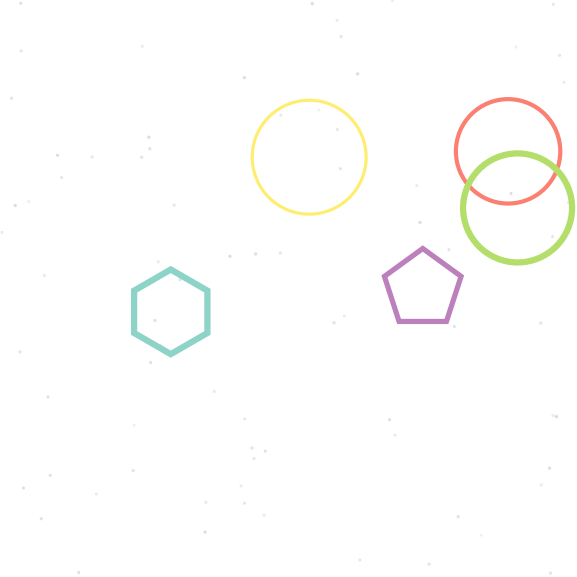[{"shape": "hexagon", "thickness": 3, "radius": 0.37, "center": [0.296, 0.459]}, {"shape": "circle", "thickness": 2, "radius": 0.45, "center": [0.88, 0.737]}, {"shape": "circle", "thickness": 3, "radius": 0.47, "center": [0.896, 0.639]}, {"shape": "pentagon", "thickness": 2.5, "radius": 0.35, "center": [0.732, 0.499]}, {"shape": "circle", "thickness": 1.5, "radius": 0.49, "center": [0.535, 0.727]}]